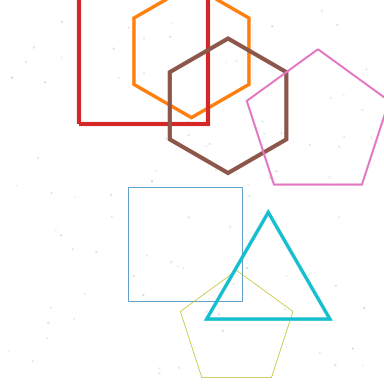[{"shape": "square", "thickness": 0.5, "radius": 0.74, "center": [0.481, 0.366]}, {"shape": "hexagon", "thickness": 2.5, "radius": 0.86, "center": [0.497, 0.867]}, {"shape": "square", "thickness": 3, "radius": 0.83, "center": [0.373, 0.846]}, {"shape": "hexagon", "thickness": 3, "radius": 0.87, "center": [0.592, 0.725]}, {"shape": "pentagon", "thickness": 1.5, "radius": 0.97, "center": [0.826, 0.678]}, {"shape": "pentagon", "thickness": 0.5, "radius": 0.77, "center": [0.615, 0.144]}, {"shape": "triangle", "thickness": 2.5, "radius": 0.92, "center": [0.697, 0.264]}]